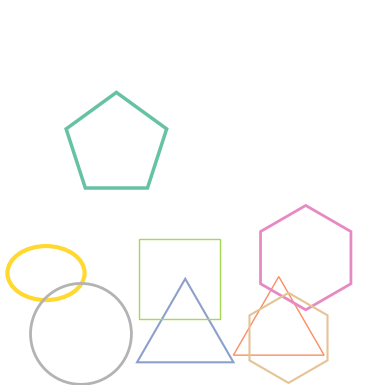[{"shape": "pentagon", "thickness": 2.5, "radius": 0.69, "center": [0.302, 0.623]}, {"shape": "triangle", "thickness": 1, "radius": 0.68, "center": [0.724, 0.146]}, {"shape": "triangle", "thickness": 1.5, "radius": 0.72, "center": [0.481, 0.131]}, {"shape": "hexagon", "thickness": 2, "radius": 0.68, "center": [0.794, 0.331]}, {"shape": "square", "thickness": 1, "radius": 0.52, "center": [0.466, 0.275]}, {"shape": "oval", "thickness": 3, "radius": 0.5, "center": [0.12, 0.291]}, {"shape": "hexagon", "thickness": 1.5, "radius": 0.59, "center": [0.749, 0.122]}, {"shape": "circle", "thickness": 2, "radius": 0.66, "center": [0.21, 0.133]}]